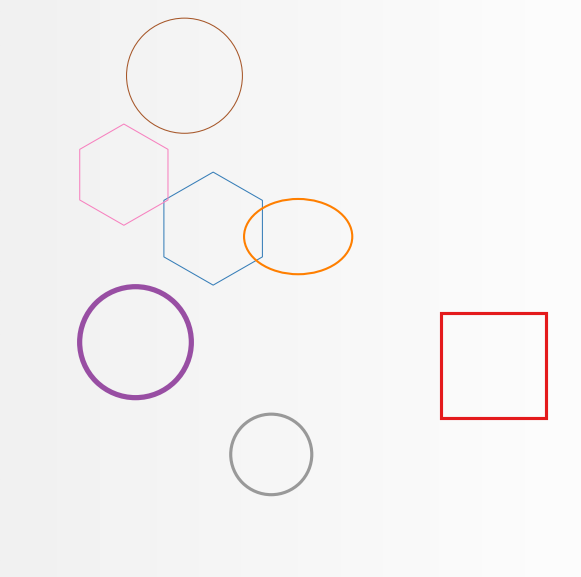[{"shape": "square", "thickness": 1.5, "radius": 0.45, "center": [0.849, 0.366]}, {"shape": "hexagon", "thickness": 0.5, "radius": 0.49, "center": [0.367, 0.603]}, {"shape": "circle", "thickness": 2.5, "radius": 0.48, "center": [0.233, 0.407]}, {"shape": "oval", "thickness": 1, "radius": 0.47, "center": [0.513, 0.589]}, {"shape": "circle", "thickness": 0.5, "radius": 0.5, "center": [0.317, 0.868]}, {"shape": "hexagon", "thickness": 0.5, "radius": 0.44, "center": [0.213, 0.697]}, {"shape": "circle", "thickness": 1.5, "radius": 0.35, "center": [0.467, 0.212]}]